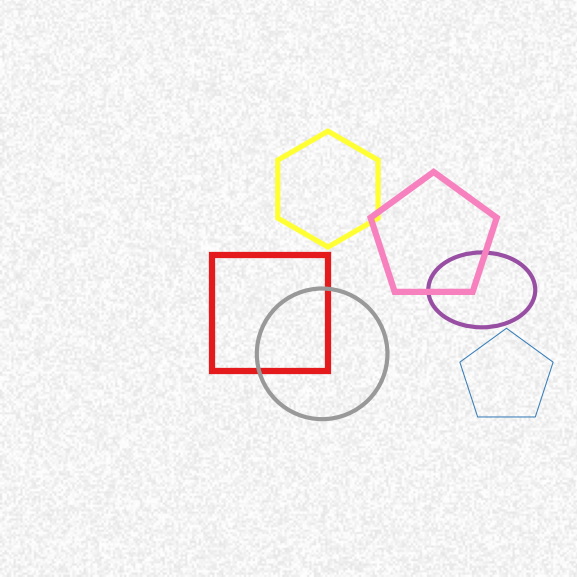[{"shape": "square", "thickness": 3, "radius": 0.5, "center": [0.468, 0.457]}, {"shape": "pentagon", "thickness": 0.5, "radius": 0.42, "center": [0.877, 0.346]}, {"shape": "oval", "thickness": 2, "radius": 0.46, "center": [0.834, 0.497]}, {"shape": "hexagon", "thickness": 2.5, "radius": 0.5, "center": [0.568, 0.672]}, {"shape": "pentagon", "thickness": 3, "radius": 0.57, "center": [0.751, 0.587]}, {"shape": "circle", "thickness": 2, "radius": 0.57, "center": [0.558, 0.386]}]